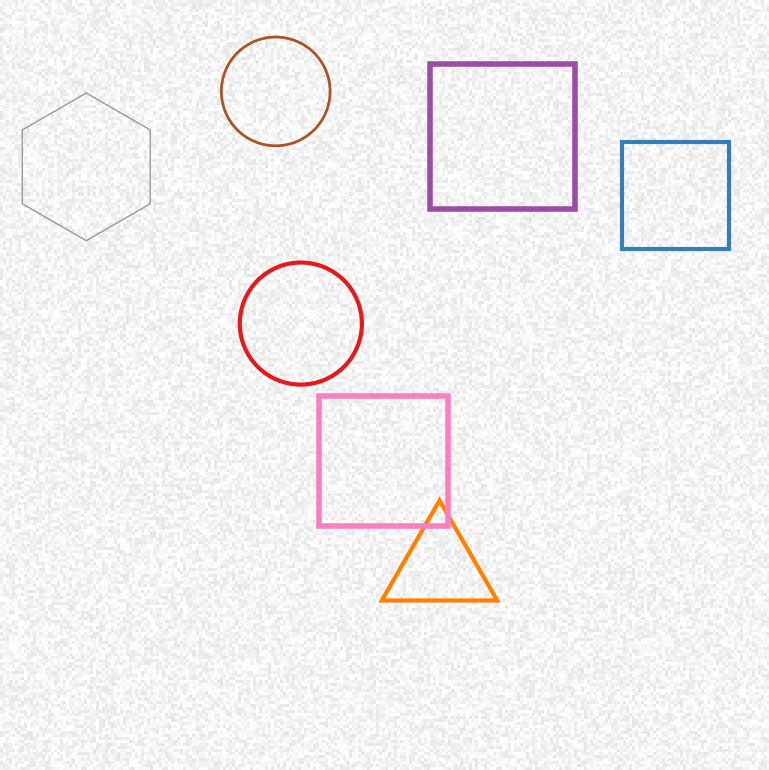[{"shape": "circle", "thickness": 1.5, "radius": 0.4, "center": [0.391, 0.58]}, {"shape": "square", "thickness": 1.5, "radius": 0.35, "center": [0.877, 0.746]}, {"shape": "square", "thickness": 2, "radius": 0.47, "center": [0.653, 0.822]}, {"shape": "triangle", "thickness": 1.5, "radius": 0.43, "center": [0.571, 0.263]}, {"shape": "circle", "thickness": 1, "radius": 0.35, "center": [0.358, 0.881]}, {"shape": "square", "thickness": 2, "radius": 0.42, "center": [0.498, 0.401]}, {"shape": "hexagon", "thickness": 0.5, "radius": 0.48, "center": [0.112, 0.783]}]